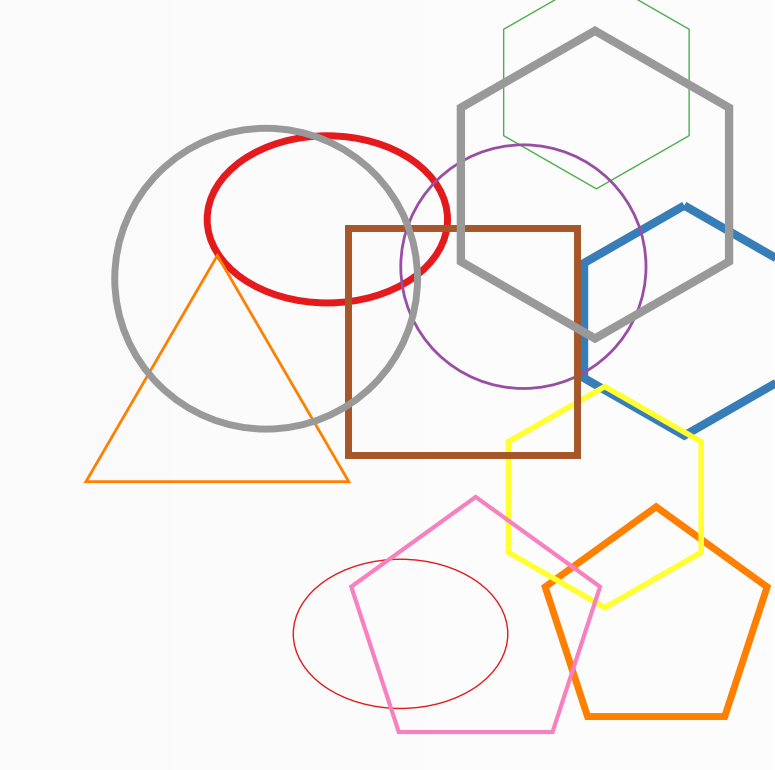[{"shape": "oval", "thickness": 2.5, "radius": 0.78, "center": [0.422, 0.715]}, {"shape": "oval", "thickness": 0.5, "radius": 0.69, "center": [0.517, 0.177]}, {"shape": "hexagon", "thickness": 3, "radius": 0.75, "center": [0.883, 0.584]}, {"shape": "hexagon", "thickness": 0.5, "radius": 0.69, "center": [0.77, 0.893]}, {"shape": "circle", "thickness": 1, "radius": 0.79, "center": [0.675, 0.654]}, {"shape": "pentagon", "thickness": 2.5, "radius": 0.75, "center": [0.847, 0.191]}, {"shape": "triangle", "thickness": 1, "radius": 0.98, "center": [0.28, 0.472]}, {"shape": "hexagon", "thickness": 2, "radius": 0.72, "center": [0.78, 0.354]}, {"shape": "square", "thickness": 2.5, "radius": 0.74, "center": [0.597, 0.557]}, {"shape": "pentagon", "thickness": 1.5, "radius": 0.84, "center": [0.614, 0.186]}, {"shape": "hexagon", "thickness": 3, "radius": 1.0, "center": [0.768, 0.76]}, {"shape": "circle", "thickness": 2.5, "radius": 0.98, "center": [0.343, 0.638]}]